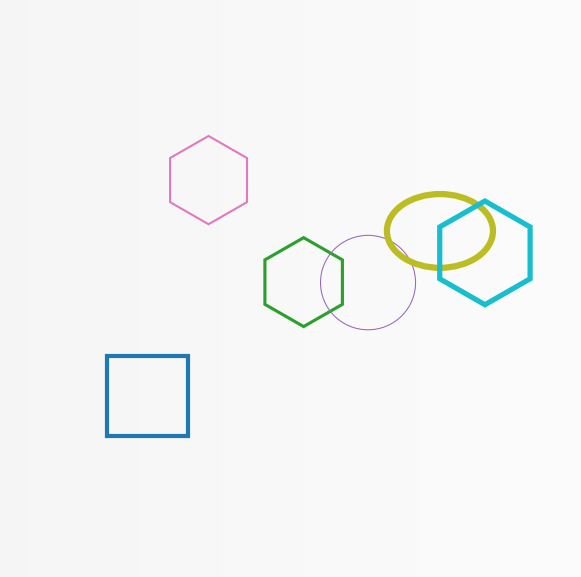[{"shape": "square", "thickness": 2, "radius": 0.35, "center": [0.254, 0.314]}, {"shape": "hexagon", "thickness": 1.5, "radius": 0.38, "center": [0.522, 0.511]}, {"shape": "circle", "thickness": 0.5, "radius": 0.41, "center": [0.633, 0.51]}, {"shape": "hexagon", "thickness": 1, "radius": 0.38, "center": [0.359, 0.687]}, {"shape": "oval", "thickness": 3, "radius": 0.46, "center": [0.757, 0.599]}, {"shape": "hexagon", "thickness": 2.5, "radius": 0.45, "center": [0.834, 0.561]}]